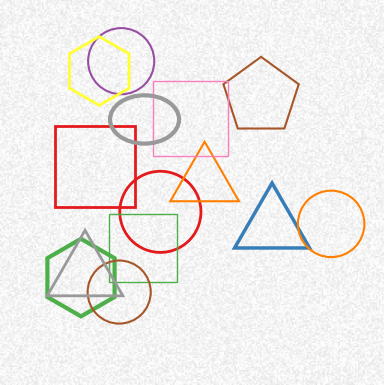[{"shape": "square", "thickness": 2, "radius": 0.52, "center": [0.247, 0.567]}, {"shape": "circle", "thickness": 2, "radius": 0.53, "center": [0.417, 0.45]}, {"shape": "triangle", "thickness": 2.5, "radius": 0.56, "center": [0.707, 0.412]}, {"shape": "hexagon", "thickness": 3, "radius": 0.5, "center": [0.21, 0.279]}, {"shape": "square", "thickness": 1, "radius": 0.44, "center": [0.372, 0.356]}, {"shape": "circle", "thickness": 1.5, "radius": 0.43, "center": [0.315, 0.841]}, {"shape": "circle", "thickness": 1.5, "radius": 0.43, "center": [0.86, 0.419]}, {"shape": "triangle", "thickness": 1.5, "radius": 0.52, "center": [0.532, 0.529]}, {"shape": "hexagon", "thickness": 2, "radius": 0.45, "center": [0.258, 0.816]}, {"shape": "pentagon", "thickness": 1.5, "radius": 0.51, "center": [0.678, 0.749]}, {"shape": "circle", "thickness": 1.5, "radius": 0.41, "center": [0.31, 0.241]}, {"shape": "square", "thickness": 1, "radius": 0.49, "center": [0.494, 0.692]}, {"shape": "oval", "thickness": 3, "radius": 0.45, "center": [0.375, 0.69]}, {"shape": "triangle", "thickness": 2, "radius": 0.57, "center": [0.221, 0.288]}]